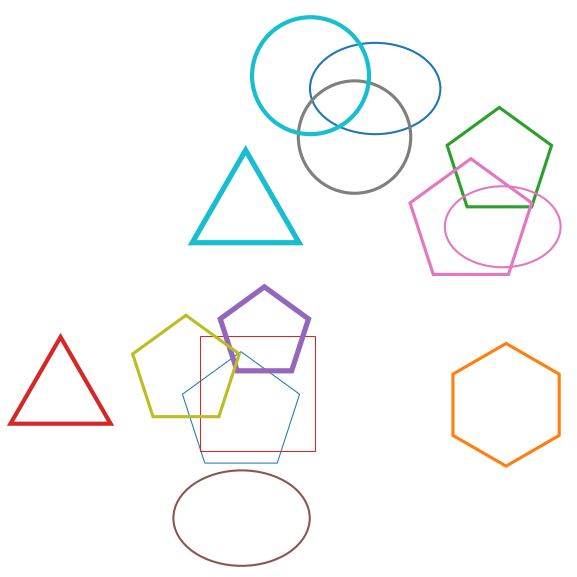[{"shape": "oval", "thickness": 1, "radius": 0.56, "center": [0.65, 0.846]}, {"shape": "pentagon", "thickness": 0.5, "radius": 0.53, "center": [0.417, 0.284]}, {"shape": "hexagon", "thickness": 1.5, "radius": 0.53, "center": [0.876, 0.298]}, {"shape": "pentagon", "thickness": 1.5, "radius": 0.48, "center": [0.865, 0.718]}, {"shape": "square", "thickness": 0.5, "radius": 0.5, "center": [0.446, 0.317]}, {"shape": "triangle", "thickness": 2, "radius": 0.5, "center": [0.105, 0.315]}, {"shape": "pentagon", "thickness": 2.5, "radius": 0.4, "center": [0.458, 0.422]}, {"shape": "oval", "thickness": 1, "radius": 0.59, "center": [0.418, 0.102]}, {"shape": "oval", "thickness": 1, "radius": 0.5, "center": [0.87, 0.606]}, {"shape": "pentagon", "thickness": 1.5, "radius": 0.55, "center": [0.815, 0.614]}, {"shape": "circle", "thickness": 1.5, "radius": 0.49, "center": [0.614, 0.762]}, {"shape": "pentagon", "thickness": 1.5, "radius": 0.49, "center": [0.322, 0.356]}, {"shape": "triangle", "thickness": 2.5, "radius": 0.53, "center": [0.425, 0.632]}, {"shape": "circle", "thickness": 2, "radius": 0.51, "center": [0.538, 0.868]}]